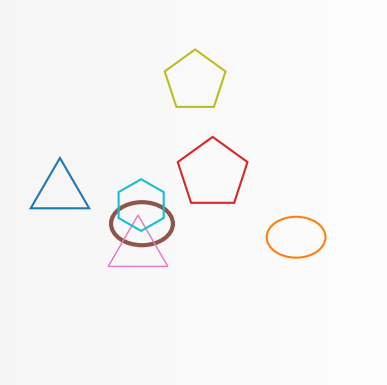[{"shape": "triangle", "thickness": 1.5, "radius": 0.44, "center": [0.155, 0.503]}, {"shape": "oval", "thickness": 1.5, "radius": 0.38, "center": [0.764, 0.384]}, {"shape": "pentagon", "thickness": 1.5, "radius": 0.47, "center": [0.549, 0.55]}, {"shape": "oval", "thickness": 3, "radius": 0.4, "center": [0.366, 0.419]}, {"shape": "triangle", "thickness": 1, "radius": 0.44, "center": [0.356, 0.352]}, {"shape": "pentagon", "thickness": 1.5, "radius": 0.41, "center": [0.504, 0.789]}, {"shape": "hexagon", "thickness": 1.5, "radius": 0.34, "center": [0.364, 0.467]}]